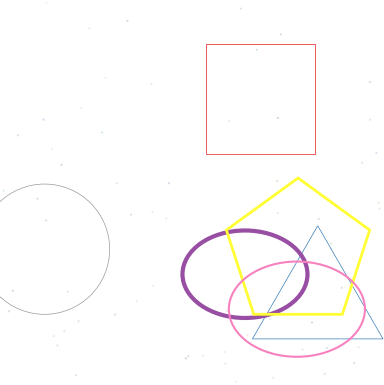[{"shape": "square", "thickness": 0.5, "radius": 0.71, "center": [0.676, 0.743]}, {"shape": "triangle", "thickness": 0.5, "radius": 0.98, "center": [0.825, 0.218]}, {"shape": "oval", "thickness": 3, "radius": 0.81, "center": [0.636, 0.288]}, {"shape": "pentagon", "thickness": 2, "radius": 0.98, "center": [0.774, 0.342]}, {"shape": "oval", "thickness": 1.5, "radius": 0.88, "center": [0.771, 0.197]}, {"shape": "circle", "thickness": 0.5, "radius": 0.85, "center": [0.116, 0.353]}]